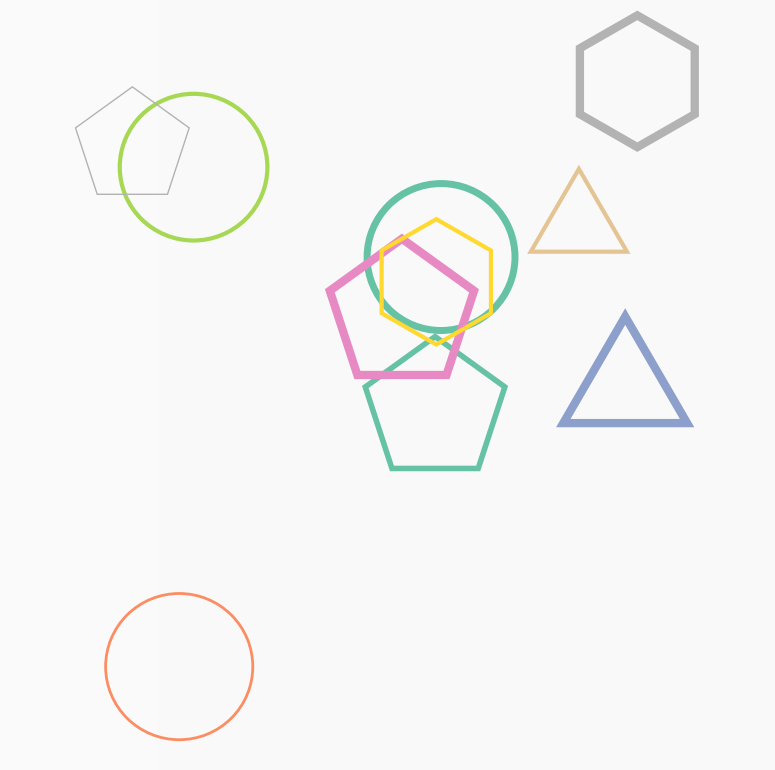[{"shape": "pentagon", "thickness": 2, "radius": 0.47, "center": [0.561, 0.468]}, {"shape": "circle", "thickness": 2.5, "radius": 0.48, "center": [0.569, 0.666]}, {"shape": "circle", "thickness": 1, "radius": 0.47, "center": [0.231, 0.134]}, {"shape": "triangle", "thickness": 3, "radius": 0.46, "center": [0.807, 0.497]}, {"shape": "pentagon", "thickness": 3, "radius": 0.49, "center": [0.519, 0.592]}, {"shape": "circle", "thickness": 1.5, "radius": 0.48, "center": [0.25, 0.783]}, {"shape": "hexagon", "thickness": 1.5, "radius": 0.41, "center": [0.563, 0.634]}, {"shape": "triangle", "thickness": 1.5, "radius": 0.36, "center": [0.747, 0.709]}, {"shape": "pentagon", "thickness": 0.5, "radius": 0.39, "center": [0.171, 0.81]}, {"shape": "hexagon", "thickness": 3, "radius": 0.43, "center": [0.822, 0.894]}]